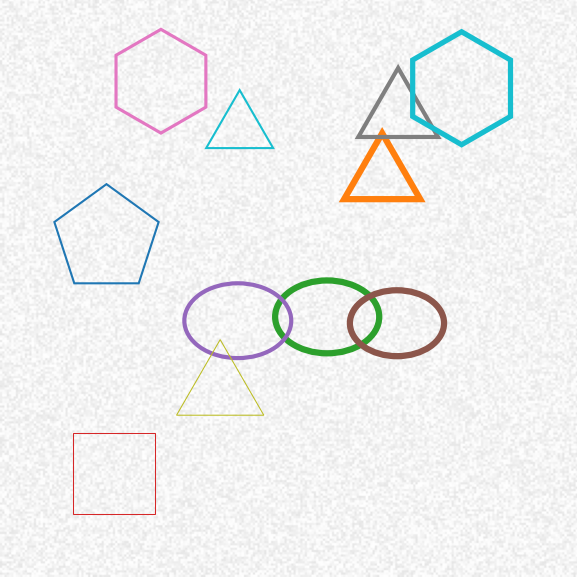[{"shape": "pentagon", "thickness": 1, "radius": 0.47, "center": [0.184, 0.585]}, {"shape": "triangle", "thickness": 3, "radius": 0.38, "center": [0.662, 0.692]}, {"shape": "oval", "thickness": 3, "radius": 0.45, "center": [0.567, 0.45]}, {"shape": "square", "thickness": 0.5, "radius": 0.35, "center": [0.197, 0.18]}, {"shape": "oval", "thickness": 2, "radius": 0.46, "center": [0.412, 0.444]}, {"shape": "oval", "thickness": 3, "radius": 0.41, "center": [0.687, 0.439]}, {"shape": "hexagon", "thickness": 1.5, "radius": 0.45, "center": [0.279, 0.859]}, {"shape": "triangle", "thickness": 2, "radius": 0.4, "center": [0.689, 0.802]}, {"shape": "triangle", "thickness": 0.5, "radius": 0.44, "center": [0.381, 0.324]}, {"shape": "triangle", "thickness": 1, "radius": 0.33, "center": [0.415, 0.776]}, {"shape": "hexagon", "thickness": 2.5, "radius": 0.49, "center": [0.799, 0.846]}]